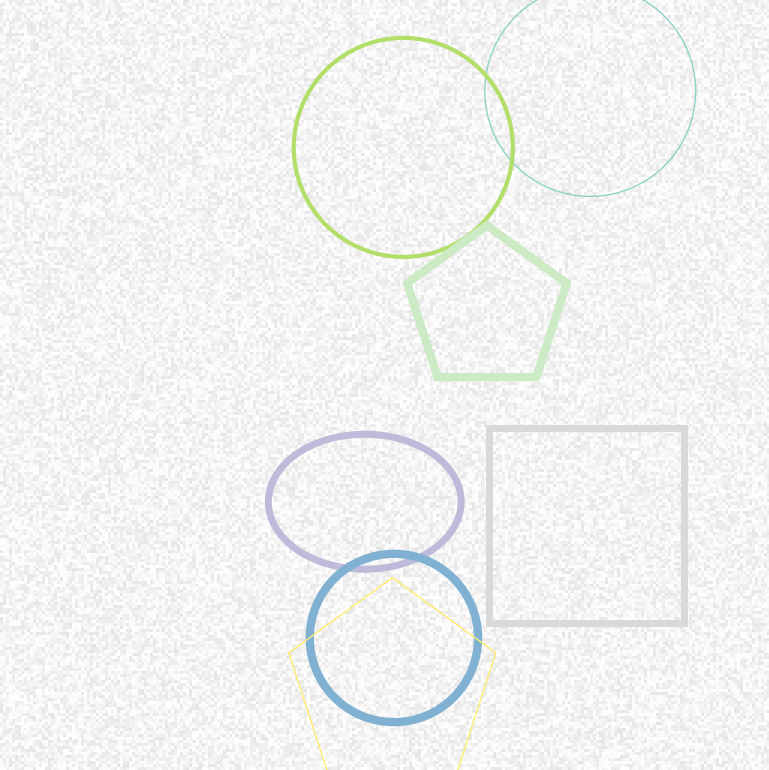[{"shape": "circle", "thickness": 0.5, "radius": 0.68, "center": [0.767, 0.882]}, {"shape": "oval", "thickness": 2.5, "radius": 0.63, "center": [0.474, 0.348]}, {"shape": "circle", "thickness": 3, "radius": 0.55, "center": [0.512, 0.171]}, {"shape": "circle", "thickness": 1.5, "radius": 0.71, "center": [0.524, 0.809]}, {"shape": "square", "thickness": 2.5, "radius": 0.63, "center": [0.762, 0.318]}, {"shape": "pentagon", "thickness": 3, "radius": 0.54, "center": [0.632, 0.598]}, {"shape": "pentagon", "thickness": 0.5, "radius": 0.71, "center": [0.51, 0.108]}]